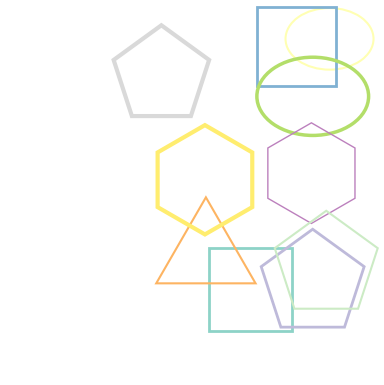[{"shape": "square", "thickness": 2, "radius": 0.54, "center": [0.651, 0.247]}, {"shape": "oval", "thickness": 1.5, "radius": 0.57, "center": [0.856, 0.899]}, {"shape": "pentagon", "thickness": 2, "radius": 0.7, "center": [0.812, 0.264]}, {"shape": "square", "thickness": 2, "radius": 0.51, "center": [0.771, 0.879]}, {"shape": "triangle", "thickness": 1.5, "radius": 0.74, "center": [0.535, 0.339]}, {"shape": "oval", "thickness": 2.5, "radius": 0.73, "center": [0.812, 0.75]}, {"shape": "pentagon", "thickness": 3, "radius": 0.65, "center": [0.419, 0.804]}, {"shape": "hexagon", "thickness": 1, "radius": 0.65, "center": [0.809, 0.55]}, {"shape": "pentagon", "thickness": 1.5, "radius": 0.7, "center": [0.847, 0.312]}, {"shape": "hexagon", "thickness": 3, "radius": 0.71, "center": [0.532, 0.533]}]